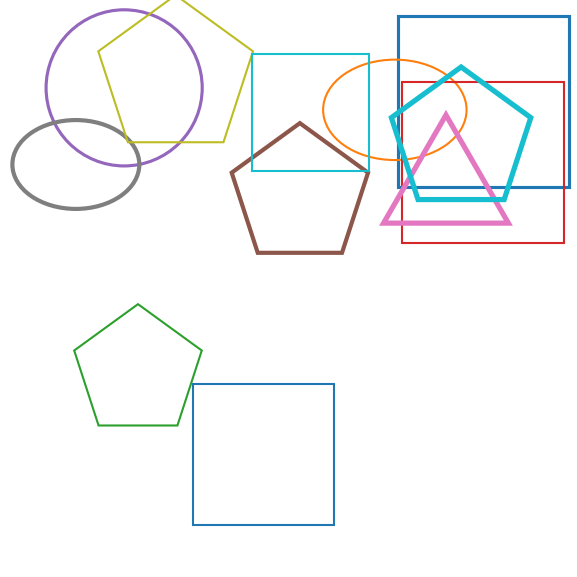[{"shape": "square", "thickness": 1, "radius": 0.61, "center": [0.456, 0.212]}, {"shape": "square", "thickness": 1.5, "radius": 0.74, "center": [0.837, 0.824]}, {"shape": "oval", "thickness": 1, "radius": 0.62, "center": [0.684, 0.809]}, {"shape": "pentagon", "thickness": 1, "radius": 0.58, "center": [0.239, 0.356]}, {"shape": "square", "thickness": 1, "radius": 0.7, "center": [0.837, 0.718]}, {"shape": "circle", "thickness": 1.5, "radius": 0.68, "center": [0.215, 0.847]}, {"shape": "pentagon", "thickness": 2, "radius": 0.62, "center": [0.519, 0.662]}, {"shape": "triangle", "thickness": 2.5, "radius": 0.62, "center": [0.772, 0.675]}, {"shape": "oval", "thickness": 2, "radius": 0.55, "center": [0.131, 0.714]}, {"shape": "pentagon", "thickness": 1, "radius": 0.7, "center": [0.304, 0.867]}, {"shape": "square", "thickness": 1, "radius": 0.51, "center": [0.537, 0.804]}, {"shape": "pentagon", "thickness": 2.5, "radius": 0.63, "center": [0.798, 0.756]}]